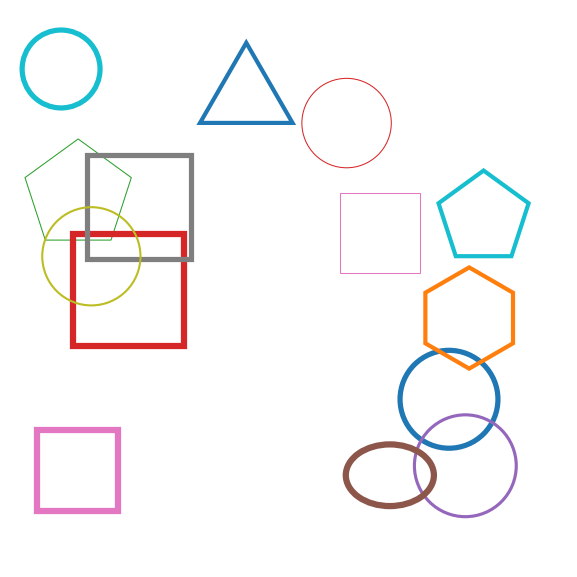[{"shape": "triangle", "thickness": 2, "radius": 0.46, "center": [0.426, 0.833]}, {"shape": "circle", "thickness": 2.5, "radius": 0.42, "center": [0.777, 0.308]}, {"shape": "hexagon", "thickness": 2, "radius": 0.44, "center": [0.812, 0.448]}, {"shape": "pentagon", "thickness": 0.5, "radius": 0.48, "center": [0.135, 0.662]}, {"shape": "circle", "thickness": 0.5, "radius": 0.39, "center": [0.6, 0.786]}, {"shape": "square", "thickness": 3, "radius": 0.48, "center": [0.222, 0.497]}, {"shape": "circle", "thickness": 1.5, "radius": 0.44, "center": [0.806, 0.193]}, {"shape": "oval", "thickness": 3, "radius": 0.38, "center": [0.675, 0.176]}, {"shape": "square", "thickness": 3, "radius": 0.35, "center": [0.134, 0.184]}, {"shape": "square", "thickness": 0.5, "radius": 0.35, "center": [0.657, 0.595]}, {"shape": "square", "thickness": 2.5, "radius": 0.45, "center": [0.241, 0.641]}, {"shape": "circle", "thickness": 1, "radius": 0.43, "center": [0.158, 0.555]}, {"shape": "circle", "thickness": 2.5, "radius": 0.34, "center": [0.106, 0.88]}, {"shape": "pentagon", "thickness": 2, "radius": 0.41, "center": [0.837, 0.622]}]